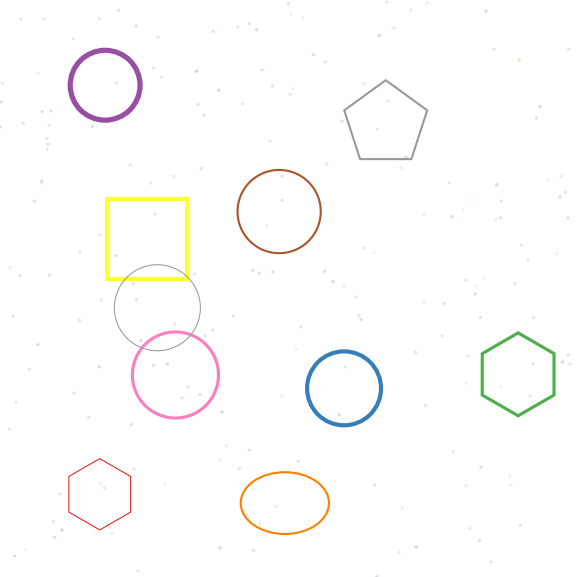[{"shape": "hexagon", "thickness": 0.5, "radius": 0.31, "center": [0.173, 0.143]}, {"shape": "circle", "thickness": 2, "radius": 0.32, "center": [0.596, 0.327]}, {"shape": "hexagon", "thickness": 1.5, "radius": 0.36, "center": [0.897, 0.351]}, {"shape": "circle", "thickness": 2.5, "radius": 0.3, "center": [0.182, 0.852]}, {"shape": "oval", "thickness": 1, "radius": 0.38, "center": [0.493, 0.128]}, {"shape": "square", "thickness": 2, "radius": 0.35, "center": [0.255, 0.585]}, {"shape": "circle", "thickness": 1, "radius": 0.36, "center": [0.483, 0.633]}, {"shape": "circle", "thickness": 1.5, "radius": 0.37, "center": [0.304, 0.35]}, {"shape": "circle", "thickness": 0.5, "radius": 0.37, "center": [0.273, 0.466]}, {"shape": "pentagon", "thickness": 1, "radius": 0.38, "center": [0.668, 0.785]}]